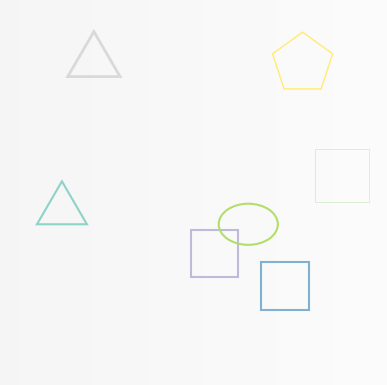[{"shape": "triangle", "thickness": 1.5, "radius": 0.37, "center": [0.16, 0.455]}, {"shape": "square", "thickness": 1.5, "radius": 0.3, "center": [0.554, 0.341]}, {"shape": "square", "thickness": 1.5, "radius": 0.31, "center": [0.735, 0.257]}, {"shape": "oval", "thickness": 1.5, "radius": 0.38, "center": [0.641, 0.417]}, {"shape": "triangle", "thickness": 2, "radius": 0.39, "center": [0.242, 0.84]}, {"shape": "square", "thickness": 0.5, "radius": 0.35, "center": [0.883, 0.544]}, {"shape": "pentagon", "thickness": 1, "radius": 0.41, "center": [0.781, 0.835]}]